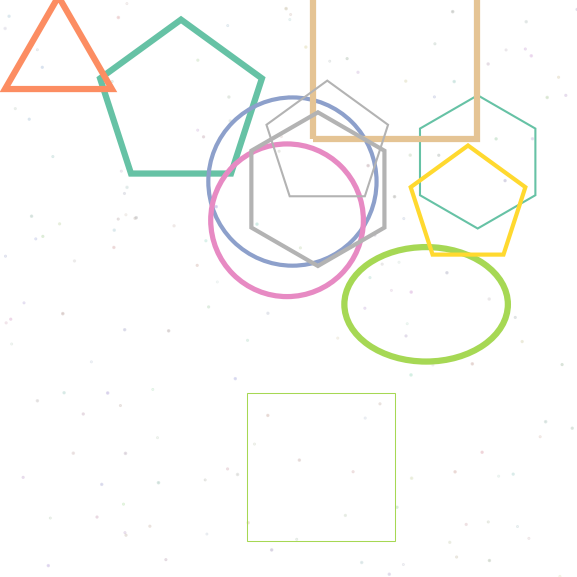[{"shape": "pentagon", "thickness": 3, "radius": 0.74, "center": [0.313, 0.818]}, {"shape": "hexagon", "thickness": 1, "radius": 0.58, "center": [0.827, 0.719]}, {"shape": "triangle", "thickness": 3, "radius": 0.53, "center": [0.101, 0.898]}, {"shape": "circle", "thickness": 2, "radius": 0.73, "center": [0.506, 0.685]}, {"shape": "circle", "thickness": 2.5, "radius": 0.66, "center": [0.497, 0.618]}, {"shape": "oval", "thickness": 3, "radius": 0.71, "center": [0.738, 0.472]}, {"shape": "square", "thickness": 0.5, "radius": 0.64, "center": [0.555, 0.19]}, {"shape": "pentagon", "thickness": 2, "radius": 0.52, "center": [0.81, 0.643]}, {"shape": "square", "thickness": 3, "radius": 0.71, "center": [0.684, 0.9]}, {"shape": "hexagon", "thickness": 2, "radius": 0.67, "center": [0.55, 0.672]}, {"shape": "pentagon", "thickness": 1, "radius": 0.55, "center": [0.567, 0.749]}]